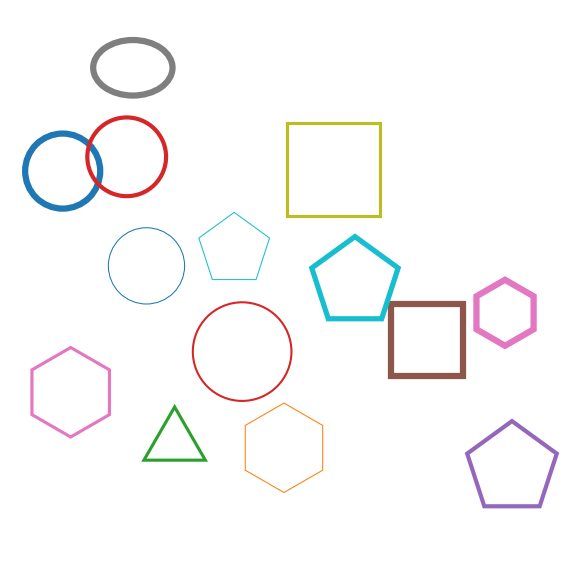[{"shape": "circle", "thickness": 3, "radius": 0.32, "center": [0.109, 0.703]}, {"shape": "circle", "thickness": 0.5, "radius": 0.33, "center": [0.254, 0.539]}, {"shape": "hexagon", "thickness": 0.5, "radius": 0.39, "center": [0.492, 0.224]}, {"shape": "triangle", "thickness": 1.5, "radius": 0.31, "center": [0.302, 0.233]}, {"shape": "circle", "thickness": 1, "radius": 0.43, "center": [0.419, 0.39]}, {"shape": "circle", "thickness": 2, "radius": 0.34, "center": [0.219, 0.728]}, {"shape": "pentagon", "thickness": 2, "radius": 0.41, "center": [0.887, 0.188]}, {"shape": "square", "thickness": 3, "radius": 0.31, "center": [0.739, 0.41]}, {"shape": "hexagon", "thickness": 3, "radius": 0.29, "center": [0.875, 0.458]}, {"shape": "hexagon", "thickness": 1.5, "radius": 0.39, "center": [0.122, 0.32]}, {"shape": "oval", "thickness": 3, "radius": 0.34, "center": [0.23, 0.882]}, {"shape": "square", "thickness": 1.5, "radius": 0.4, "center": [0.578, 0.706]}, {"shape": "pentagon", "thickness": 0.5, "radius": 0.32, "center": [0.406, 0.567]}, {"shape": "pentagon", "thickness": 2.5, "radius": 0.39, "center": [0.615, 0.511]}]